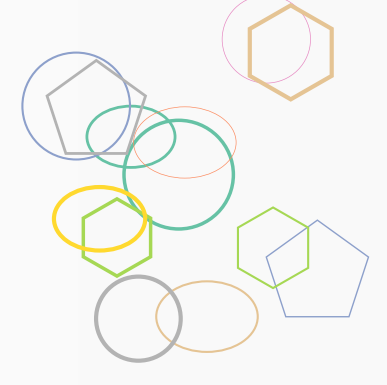[{"shape": "circle", "thickness": 2.5, "radius": 0.71, "center": [0.461, 0.546]}, {"shape": "oval", "thickness": 2, "radius": 0.57, "center": [0.338, 0.645]}, {"shape": "oval", "thickness": 0.5, "radius": 0.66, "center": [0.477, 0.63]}, {"shape": "circle", "thickness": 1.5, "radius": 0.69, "center": [0.197, 0.725]}, {"shape": "pentagon", "thickness": 1, "radius": 0.69, "center": [0.819, 0.289]}, {"shape": "circle", "thickness": 0.5, "radius": 0.57, "center": [0.687, 0.898]}, {"shape": "hexagon", "thickness": 1.5, "radius": 0.52, "center": [0.705, 0.356]}, {"shape": "hexagon", "thickness": 2.5, "radius": 0.5, "center": [0.302, 0.383]}, {"shape": "oval", "thickness": 3, "radius": 0.59, "center": [0.257, 0.432]}, {"shape": "oval", "thickness": 1.5, "radius": 0.65, "center": [0.534, 0.178]}, {"shape": "hexagon", "thickness": 3, "radius": 0.61, "center": [0.75, 0.864]}, {"shape": "pentagon", "thickness": 2, "radius": 0.67, "center": [0.249, 0.709]}, {"shape": "circle", "thickness": 3, "radius": 0.55, "center": [0.357, 0.172]}]